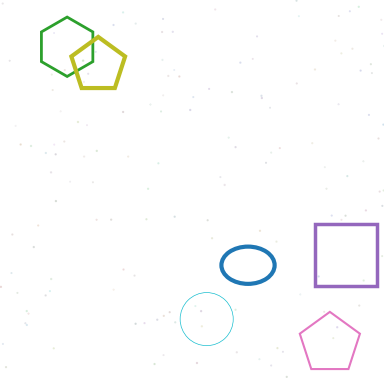[{"shape": "oval", "thickness": 3, "radius": 0.35, "center": [0.644, 0.311]}, {"shape": "hexagon", "thickness": 2, "radius": 0.39, "center": [0.174, 0.879]}, {"shape": "square", "thickness": 2.5, "radius": 0.4, "center": [0.898, 0.337]}, {"shape": "pentagon", "thickness": 1.5, "radius": 0.41, "center": [0.857, 0.108]}, {"shape": "pentagon", "thickness": 3, "radius": 0.37, "center": [0.255, 0.831]}, {"shape": "circle", "thickness": 0.5, "radius": 0.34, "center": [0.537, 0.171]}]